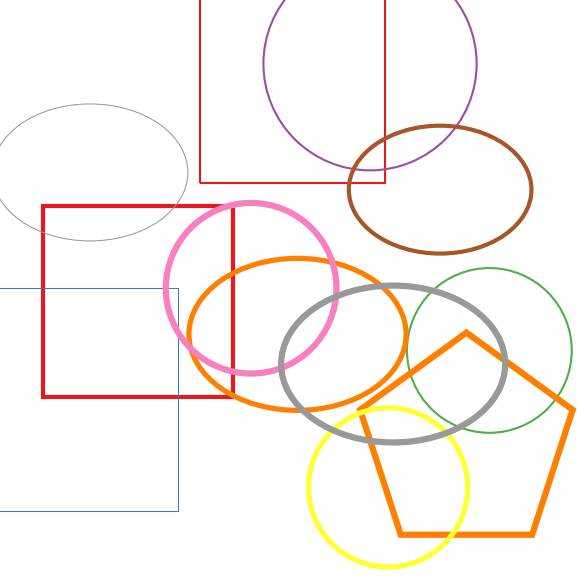[{"shape": "square", "thickness": 1, "radius": 0.8, "center": [0.507, 0.842]}, {"shape": "square", "thickness": 2, "radius": 0.82, "center": [0.239, 0.477]}, {"shape": "square", "thickness": 0.5, "radius": 0.96, "center": [0.115, 0.308]}, {"shape": "circle", "thickness": 1, "radius": 0.71, "center": [0.847, 0.392]}, {"shape": "circle", "thickness": 1, "radius": 0.92, "center": [0.641, 0.889]}, {"shape": "pentagon", "thickness": 3, "radius": 0.97, "center": [0.808, 0.23]}, {"shape": "oval", "thickness": 2.5, "radius": 0.94, "center": [0.515, 0.42]}, {"shape": "circle", "thickness": 2.5, "radius": 0.69, "center": [0.672, 0.155]}, {"shape": "oval", "thickness": 2, "radius": 0.79, "center": [0.762, 0.671]}, {"shape": "circle", "thickness": 3, "radius": 0.74, "center": [0.435, 0.5]}, {"shape": "oval", "thickness": 3, "radius": 0.97, "center": [0.681, 0.369]}, {"shape": "oval", "thickness": 0.5, "radius": 0.85, "center": [0.156, 0.701]}]